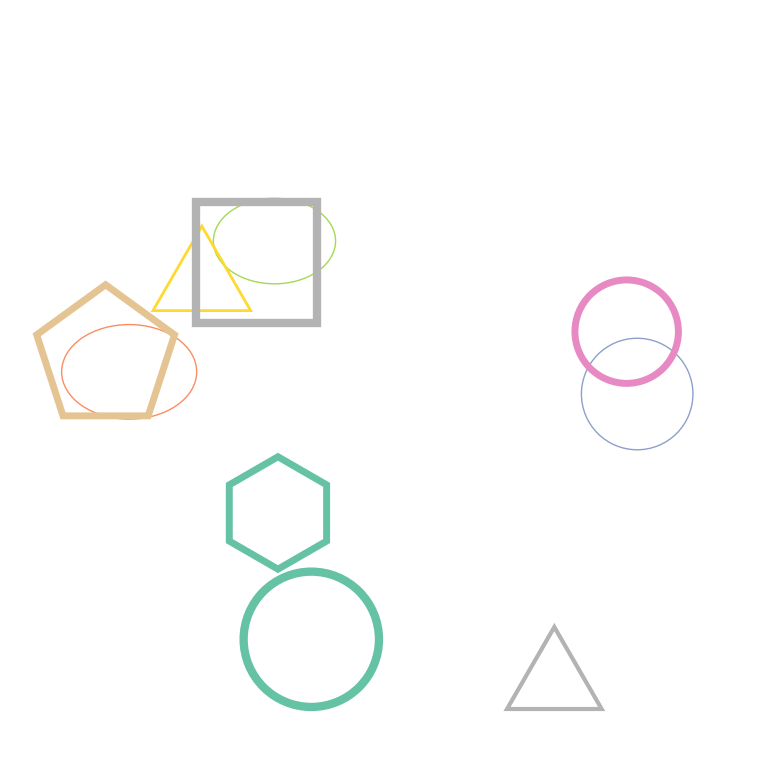[{"shape": "hexagon", "thickness": 2.5, "radius": 0.36, "center": [0.361, 0.334]}, {"shape": "circle", "thickness": 3, "radius": 0.44, "center": [0.404, 0.17]}, {"shape": "oval", "thickness": 0.5, "radius": 0.44, "center": [0.168, 0.517]}, {"shape": "circle", "thickness": 0.5, "radius": 0.36, "center": [0.828, 0.488]}, {"shape": "circle", "thickness": 2.5, "radius": 0.34, "center": [0.814, 0.569]}, {"shape": "oval", "thickness": 0.5, "radius": 0.4, "center": [0.356, 0.687]}, {"shape": "triangle", "thickness": 1, "radius": 0.37, "center": [0.262, 0.633]}, {"shape": "pentagon", "thickness": 2.5, "radius": 0.47, "center": [0.137, 0.536]}, {"shape": "square", "thickness": 3, "radius": 0.39, "center": [0.333, 0.659]}, {"shape": "triangle", "thickness": 1.5, "radius": 0.35, "center": [0.72, 0.115]}]